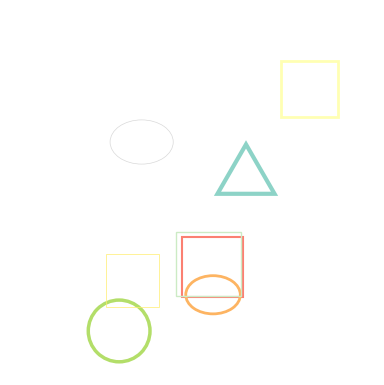[{"shape": "triangle", "thickness": 3, "radius": 0.43, "center": [0.639, 0.539]}, {"shape": "square", "thickness": 2, "radius": 0.37, "center": [0.804, 0.769]}, {"shape": "square", "thickness": 1.5, "radius": 0.39, "center": [0.552, 0.307]}, {"shape": "oval", "thickness": 2, "radius": 0.35, "center": [0.553, 0.234]}, {"shape": "circle", "thickness": 2.5, "radius": 0.4, "center": [0.309, 0.14]}, {"shape": "oval", "thickness": 0.5, "radius": 0.41, "center": [0.368, 0.631]}, {"shape": "square", "thickness": 1, "radius": 0.42, "center": [0.541, 0.314]}, {"shape": "square", "thickness": 0.5, "radius": 0.34, "center": [0.343, 0.272]}]